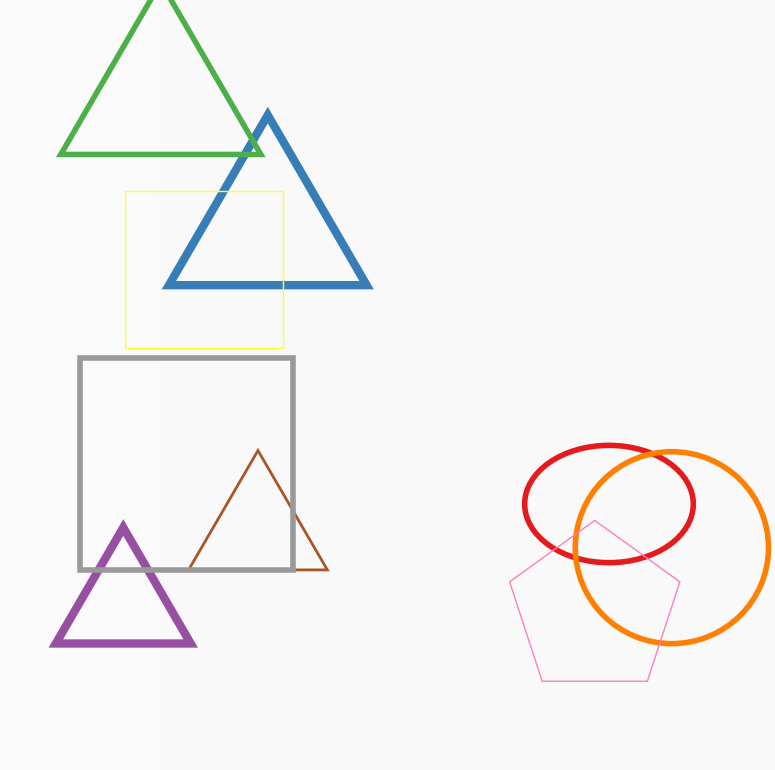[{"shape": "oval", "thickness": 2, "radius": 0.54, "center": [0.786, 0.345]}, {"shape": "triangle", "thickness": 3, "radius": 0.74, "center": [0.346, 0.703]}, {"shape": "triangle", "thickness": 2, "radius": 0.75, "center": [0.208, 0.874]}, {"shape": "triangle", "thickness": 3, "radius": 0.5, "center": [0.159, 0.215]}, {"shape": "circle", "thickness": 2, "radius": 0.62, "center": [0.867, 0.289]}, {"shape": "square", "thickness": 0.5, "radius": 0.51, "center": [0.264, 0.65]}, {"shape": "triangle", "thickness": 1, "radius": 0.52, "center": [0.333, 0.312]}, {"shape": "pentagon", "thickness": 0.5, "radius": 0.58, "center": [0.767, 0.209]}, {"shape": "square", "thickness": 2, "radius": 0.69, "center": [0.24, 0.397]}]